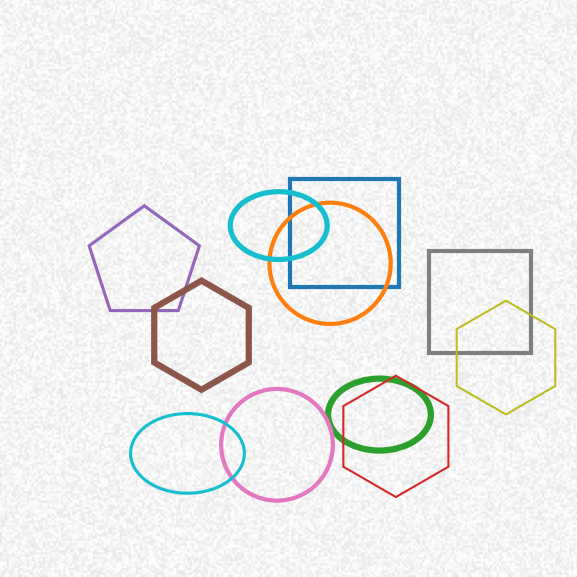[{"shape": "square", "thickness": 2, "radius": 0.47, "center": [0.597, 0.596]}, {"shape": "circle", "thickness": 2, "radius": 0.52, "center": [0.572, 0.543]}, {"shape": "oval", "thickness": 3, "radius": 0.45, "center": [0.657, 0.281]}, {"shape": "hexagon", "thickness": 1, "radius": 0.53, "center": [0.685, 0.243]}, {"shape": "pentagon", "thickness": 1.5, "radius": 0.5, "center": [0.25, 0.543]}, {"shape": "hexagon", "thickness": 3, "radius": 0.47, "center": [0.349, 0.419]}, {"shape": "circle", "thickness": 2, "radius": 0.48, "center": [0.48, 0.229]}, {"shape": "square", "thickness": 2, "radius": 0.44, "center": [0.831, 0.476]}, {"shape": "hexagon", "thickness": 1, "radius": 0.49, "center": [0.876, 0.38]}, {"shape": "oval", "thickness": 2.5, "radius": 0.42, "center": [0.483, 0.609]}, {"shape": "oval", "thickness": 1.5, "radius": 0.49, "center": [0.325, 0.214]}]